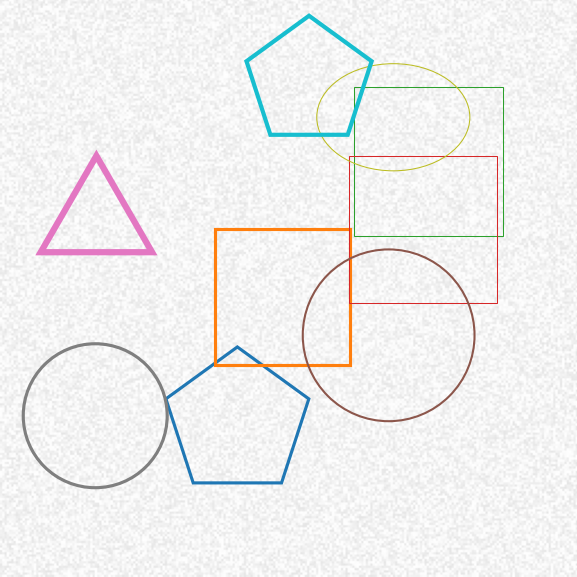[{"shape": "pentagon", "thickness": 1.5, "radius": 0.65, "center": [0.411, 0.268]}, {"shape": "square", "thickness": 1.5, "radius": 0.59, "center": [0.489, 0.485]}, {"shape": "square", "thickness": 0.5, "radius": 0.65, "center": [0.743, 0.719]}, {"shape": "square", "thickness": 0.5, "radius": 0.64, "center": [0.732, 0.602]}, {"shape": "circle", "thickness": 1, "radius": 0.74, "center": [0.673, 0.419]}, {"shape": "triangle", "thickness": 3, "radius": 0.56, "center": [0.167, 0.618]}, {"shape": "circle", "thickness": 1.5, "radius": 0.62, "center": [0.165, 0.279]}, {"shape": "oval", "thickness": 0.5, "radius": 0.66, "center": [0.681, 0.796]}, {"shape": "pentagon", "thickness": 2, "radius": 0.57, "center": [0.535, 0.858]}]